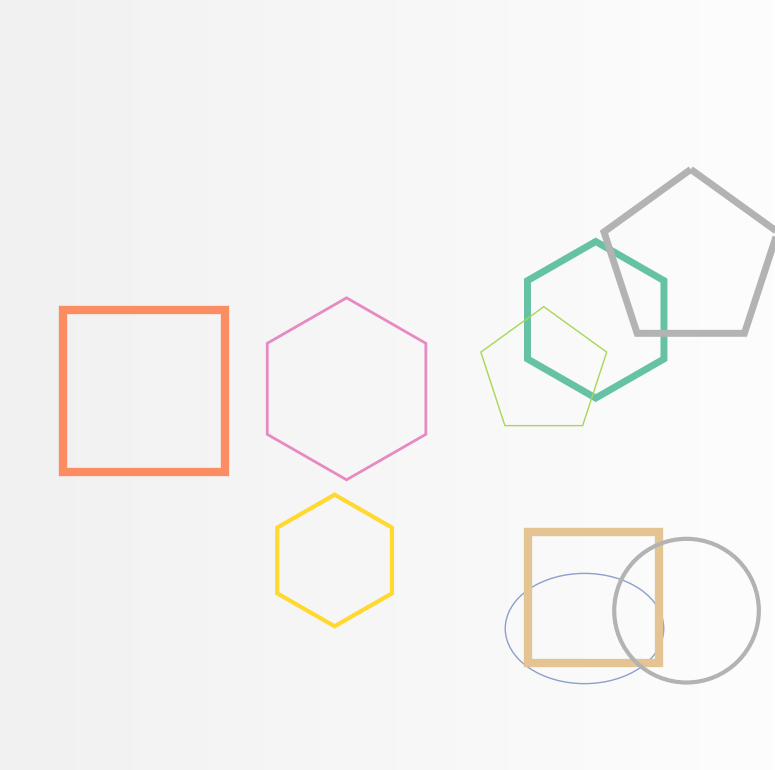[{"shape": "hexagon", "thickness": 2.5, "radius": 0.51, "center": [0.769, 0.585]}, {"shape": "square", "thickness": 3, "radius": 0.52, "center": [0.186, 0.492]}, {"shape": "oval", "thickness": 0.5, "radius": 0.51, "center": [0.754, 0.184]}, {"shape": "hexagon", "thickness": 1, "radius": 0.59, "center": [0.447, 0.495]}, {"shape": "pentagon", "thickness": 0.5, "radius": 0.43, "center": [0.702, 0.516]}, {"shape": "hexagon", "thickness": 1.5, "radius": 0.43, "center": [0.432, 0.272]}, {"shape": "square", "thickness": 3, "radius": 0.42, "center": [0.766, 0.224]}, {"shape": "circle", "thickness": 1.5, "radius": 0.47, "center": [0.886, 0.207]}, {"shape": "pentagon", "thickness": 2.5, "radius": 0.59, "center": [0.891, 0.662]}]